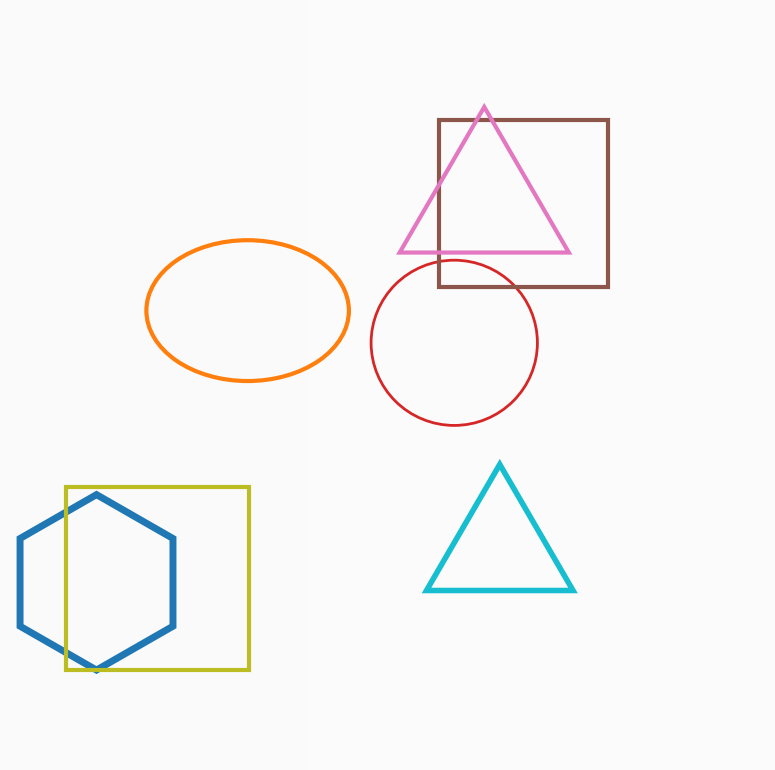[{"shape": "hexagon", "thickness": 2.5, "radius": 0.57, "center": [0.125, 0.244]}, {"shape": "oval", "thickness": 1.5, "radius": 0.65, "center": [0.32, 0.597]}, {"shape": "circle", "thickness": 1, "radius": 0.54, "center": [0.586, 0.555]}, {"shape": "square", "thickness": 1.5, "radius": 0.55, "center": [0.676, 0.736]}, {"shape": "triangle", "thickness": 1.5, "radius": 0.63, "center": [0.625, 0.735]}, {"shape": "square", "thickness": 1.5, "radius": 0.59, "center": [0.203, 0.249]}, {"shape": "triangle", "thickness": 2, "radius": 0.55, "center": [0.645, 0.288]}]